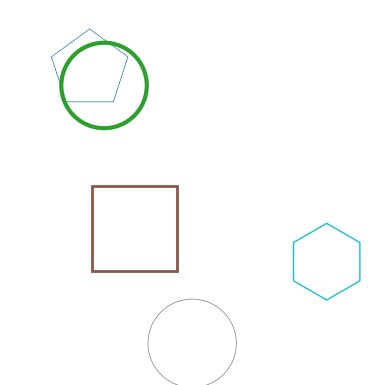[{"shape": "pentagon", "thickness": 0.5, "radius": 0.52, "center": [0.233, 0.82]}, {"shape": "circle", "thickness": 3, "radius": 0.56, "center": [0.27, 0.778]}, {"shape": "square", "thickness": 2, "radius": 0.55, "center": [0.35, 0.406]}, {"shape": "circle", "thickness": 0.5, "radius": 0.57, "center": [0.499, 0.108]}, {"shape": "hexagon", "thickness": 1, "radius": 0.5, "center": [0.849, 0.32]}]